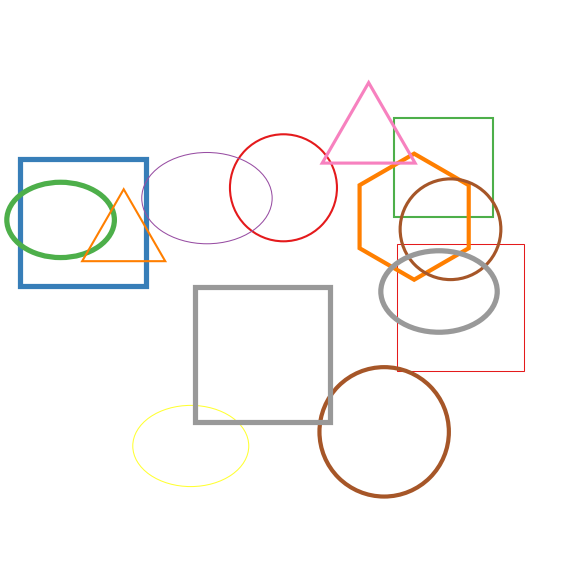[{"shape": "square", "thickness": 0.5, "radius": 0.55, "center": [0.797, 0.467]}, {"shape": "circle", "thickness": 1, "radius": 0.46, "center": [0.491, 0.674]}, {"shape": "square", "thickness": 2.5, "radius": 0.55, "center": [0.144, 0.614]}, {"shape": "oval", "thickness": 2.5, "radius": 0.47, "center": [0.105, 0.618]}, {"shape": "square", "thickness": 1, "radius": 0.43, "center": [0.768, 0.709]}, {"shape": "oval", "thickness": 0.5, "radius": 0.56, "center": [0.358, 0.656]}, {"shape": "triangle", "thickness": 1, "radius": 0.42, "center": [0.214, 0.588]}, {"shape": "hexagon", "thickness": 2, "radius": 0.55, "center": [0.717, 0.624]}, {"shape": "oval", "thickness": 0.5, "radius": 0.5, "center": [0.33, 0.227]}, {"shape": "circle", "thickness": 1.5, "radius": 0.44, "center": [0.78, 0.602]}, {"shape": "circle", "thickness": 2, "radius": 0.56, "center": [0.665, 0.251]}, {"shape": "triangle", "thickness": 1.5, "radius": 0.46, "center": [0.638, 0.763]}, {"shape": "square", "thickness": 2.5, "radius": 0.58, "center": [0.454, 0.386]}, {"shape": "oval", "thickness": 2.5, "radius": 0.5, "center": [0.76, 0.494]}]